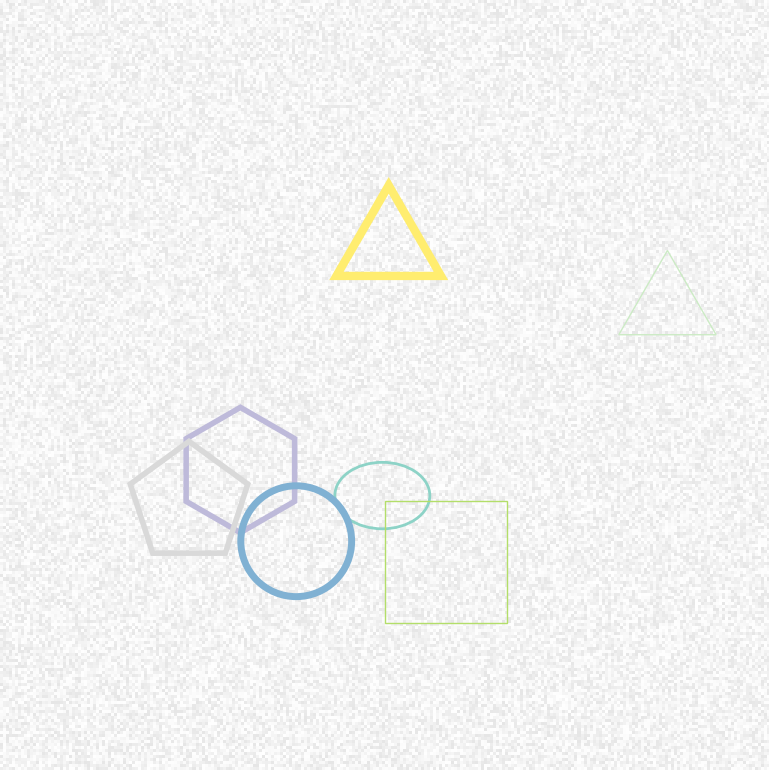[{"shape": "oval", "thickness": 1, "radius": 0.31, "center": [0.497, 0.356]}, {"shape": "hexagon", "thickness": 2, "radius": 0.41, "center": [0.312, 0.39]}, {"shape": "circle", "thickness": 2.5, "radius": 0.36, "center": [0.385, 0.297]}, {"shape": "square", "thickness": 0.5, "radius": 0.4, "center": [0.58, 0.271]}, {"shape": "pentagon", "thickness": 2, "radius": 0.4, "center": [0.245, 0.347]}, {"shape": "triangle", "thickness": 0.5, "radius": 0.36, "center": [0.867, 0.602]}, {"shape": "triangle", "thickness": 3, "radius": 0.39, "center": [0.505, 0.681]}]